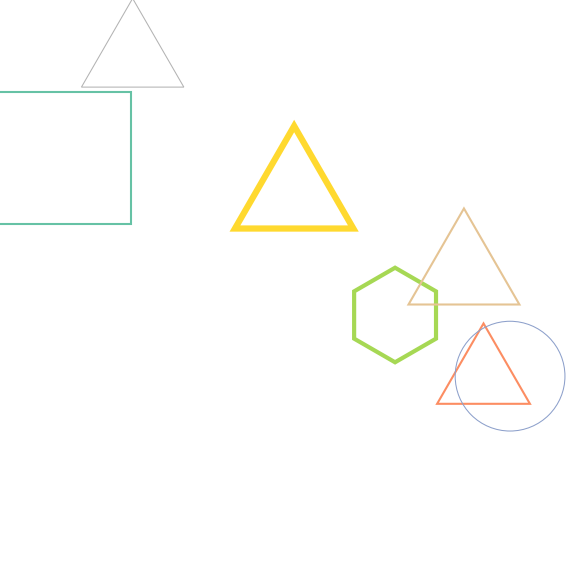[{"shape": "square", "thickness": 1, "radius": 0.57, "center": [0.112, 0.726]}, {"shape": "triangle", "thickness": 1, "radius": 0.46, "center": [0.837, 0.346]}, {"shape": "circle", "thickness": 0.5, "radius": 0.48, "center": [0.883, 0.348]}, {"shape": "hexagon", "thickness": 2, "radius": 0.41, "center": [0.684, 0.454]}, {"shape": "triangle", "thickness": 3, "radius": 0.59, "center": [0.509, 0.663]}, {"shape": "triangle", "thickness": 1, "radius": 0.55, "center": [0.803, 0.527]}, {"shape": "triangle", "thickness": 0.5, "radius": 0.51, "center": [0.23, 0.899]}]